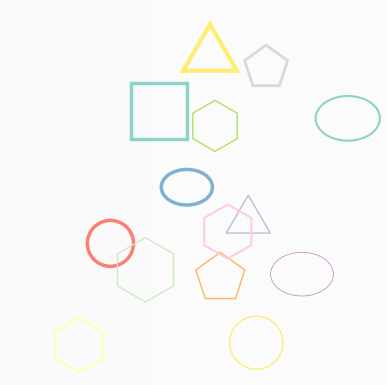[{"shape": "square", "thickness": 2.5, "radius": 0.36, "center": [0.411, 0.712]}, {"shape": "oval", "thickness": 1.5, "radius": 0.41, "center": [0.898, 0.693]}, {"shape": "hexagon", "thickness": 1.5, "radius": 0.35, "center": [0.204, 0.104]}, {"shape": "triangle", "thickness": 1, "radius": 0.33, "center": [0.641, 0.427]}, {"shape": "circle", "thickness": 2.5, "radius": 0.3, "center": [0.285, 0.368]}, {"shape": "oval", "thickness": 2.5, "radius": 0.33, "center": [0.482, 0.514]}, {"shape": "pentagon", "thickness": 1, "radius": 0.33, "center": [0.569, 0.278]}, {"shape": "hexagon", "thickness": 1, "radius": 0.33, "center": [0.555, 0.673]}, {"shape": "hexagon", "thickness": 1.5, "radius": 0.35, "center": [0.588, 0.399]}, {"shape": "pentagon", "thickness": 2, "radius": 0.29, "center": [0.687, 0.825]}, {"shape": "oval", "thickness": 0.5, "radius": 0.41, "center": [0.779, 0.288]}, {"shape": "hexagon", "thickness": 1, "radius": 0.42, "center": [0.375, 0.299]}, {"shape": "triangle", "thickness": 3, "radius": 0.4, "center": [0.542, 0.856]}, {"shape": "circle", "thickness": 1, "radius": 0.34, "center": [0.661, 0.11]}]